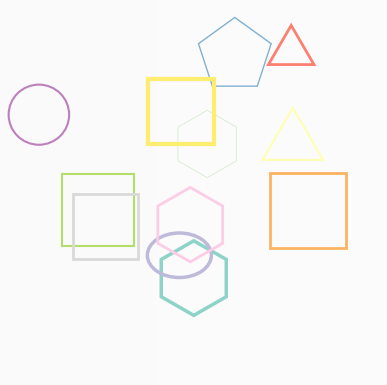[{"shape": "hexagon", "thickness": 2.5, "radius": 0.48, "center": [0.5, 0.278]}, {"shape": "triangle", "thickness": 1.5, "radius": 0.45, "center": [0.756, 0.63]}, {"shape": "oval", "thickness": 2.5, "radius": 0.41, "center": [0.463, 0.337]}, {"shape": "triangle", "thickness": 2, "radius": 0.34, "center": [0.751, 0.866]}, {"shape": "pentagon", "thickness": 1, "radius": 0.49, "center": [0.606, 0.856]}, {"shape": "square", "thickness": 2, "radius": 0.49, "center": [0.795, 0.453]}, {"shape": "square", "thickness": 1.5, "radius": 0.47, "center": [0.253, 0.455]}, {"shape": "hexagon", "thickness": 2, "radius": 0.48, "center": [0.491, 0.416]}, {"shape": "square", "thickness": 2, "radius": 0.42, "center": [0.272, 0.412]}, {"shape": "circle", "thickness": 1.5, "radius": 0.39, "center": [0.1, 0.702]}, {"shape": "hexagon", "thickness": 0.5, "radius": 0.44, "center": [0.535, 0.626]}, {"shape": "square", "thickness": 3, "radius": 0.42, "center": [0.467, 0.711]}]